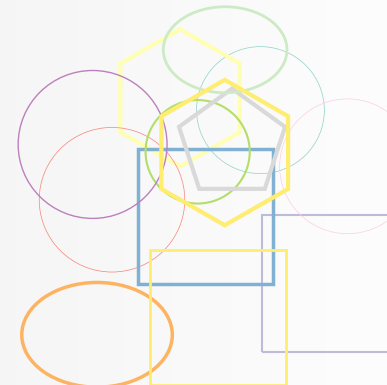[{"shape": "circle", "thickness": 0.5, "radius": 0.82, "center": [0.672, 0.714]}, {"shape": "hexagon", "thickness": 3, "radius": 0.89, "center": [0.465, 0.746]}, {"shape": "square", "thickness": 1.5, "radius": 0.89, "center": [0.854, 0.264]}, {"shape": "circle", "thickness": 0.5, "radius": 0.94, "center": [0.289, 0.481]}, {"shape": "square", "thickness": 2.5, "radius": 0.87, "center": [0.53, 0.439]}, {"shape": "oval", "thickness": 2.5, "radius": 0.97, "center": [0.25, 0.13]}, {"shape": "circle", "thickness": 1.5, "radius": 0.67, "center": [0.51, 0.606]}, {"shape": "circle", "thickness": 0.5, "radius": 0.88, "center": [0.897, 0.568]}, {"shape": "pentagon", "thickness": 3, "radius": 0.72, "center": [0.599, 0.626]}, {"shape": "circle", "thickness": 1, "radius": 0.96, "center": [0.239, 0.625]}, {"shape": "oval", "thickness": 2, "radius": 0.8, "center": [0.581, 0.871]}, {"shape": "square", "thickness": 2, "radius": 0.88, "center": [0.564, 0.175]}, {"shape": "hexagon", "thickness": 3, "radius": 0.94, "center": [0.58, 0.604]}]